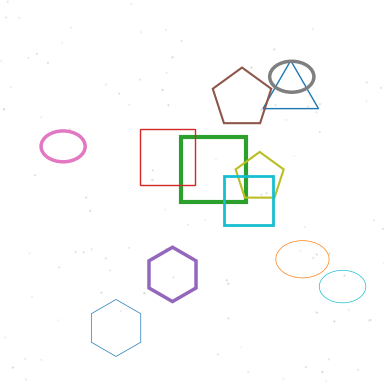[{"shape": "triangle", "thickness": 1, "radius": 0.42, "center": [0.755, 0.759]}, {"shape": "hexagon", "thickness": 0.5, "radius": 0.37, "center": [0.301, 0.148]}, {"shape": "oval", "thickness": 0.5, "radius": 0.35, "center": [0.786, 0.327]}, {"shape": "square", "thickness": 3, "radius": 0.42, "center": [0.554, 0.56]}, {"shape": "square", "thickness": 1, "radius": 0.36, "center": [0.435, 0.592]}, {"shape": "hexagon", "thickness": 2.5, "radius": 0.35, "center": [0.448, 0.287]}, {"shape": "pentagon", "thickness": 1.5, "radius": 0.4, "center": [0.629, 0.745]}, {"shape": "oval", "thickness": 2.5, "radius": 0.29, "center": [0.164, 0.62]}, {"shape": "oval", "thickness": 2.5, "radius": 0.29, "center": [0.758, 0.801]}, {"shape": "pentagon", "thickness": 1.5, "radius": 0.33, "center": [0.674, 0.54]}, {"shape": "oval", "thickness": 0.5, "radius": 0.3, "center": [0.89, 0.256]}, {"shape": "square", "thickness": 2, "radius": 0.32, "center": [0.646, 0.479]}]